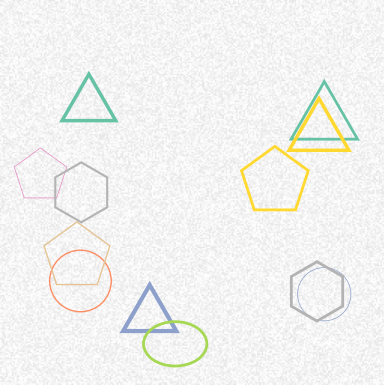[{"shape": "triangle", "thickness": 2.5, "radius": 0.4, "center": [0.231, 0.727]}, {"shape": "triangle", "thickness": 2, "radius": 0.5, "center": [0.842, 0.688]}, {"shape": "circle", "thickness": 1, "radius": 0.4, "center": [0.209, 0.27]}, {"shape": "triangle", "thickness": 3, "radius": 0.4, "center": [0.389, 0.18]}, {"shape": "circle", "thickness": 0.5, "radius": 0.35, "center": [0.842, 0.236]}, {"shape": "pentagon", "thickness": 0.5, "radius": 0.36, "center": [0.105, 0.544]}, {"shape": "oval", "thickness": 2, "radius": 0.41, "center": [0.455, 0.107]}, {"shape": "pentagon", "thickness": 2, "radius": 0.46, "center": [0.714, 0.529]}, {"shape": "triangle", "thickness": 2.5, "radius": 0.45, "center": [0.829, 0.654]}, {"shape": "pentagon", "thickness": 1, "radius": 0.45, "center": [0.2, 0.334]}, {"shape": "hexagon", "thickness": 2, "radius": 0.39, "center": [0.823, 0.243]}, {"shape": "hexagon", "thickness": 1.5, "radius": 0.39, "center": [0.211, 0.5]}]